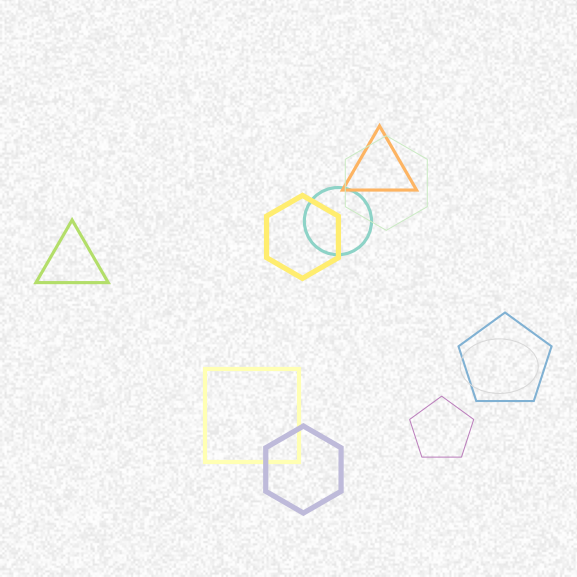[{"shape": "circle", "thickness": 1.5, "radius": 0.29, "center": [0.585, 0.616]}, {"shape": "square", "thickness": 2, "radius": 0.41, "center": [0.436, 0.279]}, {"shape": "hexagon", "thickness": 2.5, "radius": 0.38, "center": [0.525, 0.186]}, {"shape": "pentagon", "thickness": 1, "radius": 0.42, "center": [0.875, 0.373]}, {"shape": "triangle", "thickness": 1.5, "radius": 0.37, "center": [0.657, 0.707]}, {"shape": "triangle", "thickness": 1.5, "radius": 0.36, "center": [0.125, 0.546]}, {"shape": "oval", "thickness": 0.5, "radius": 0.34, "center": [0.865, 0.365]}, {"shape": "pentagon", "thickness": 0.5, "radius": 0.29, "center": [0.765, 0.255]}, {"shape": "hexagon", "thickness": 0.5, "radius": 0.41, "center": [0.669, 0.682]}, {"shape": "hexagon", "thickness": 2.5, "radius": 0.36, "center": [0.524, 0.589]}]